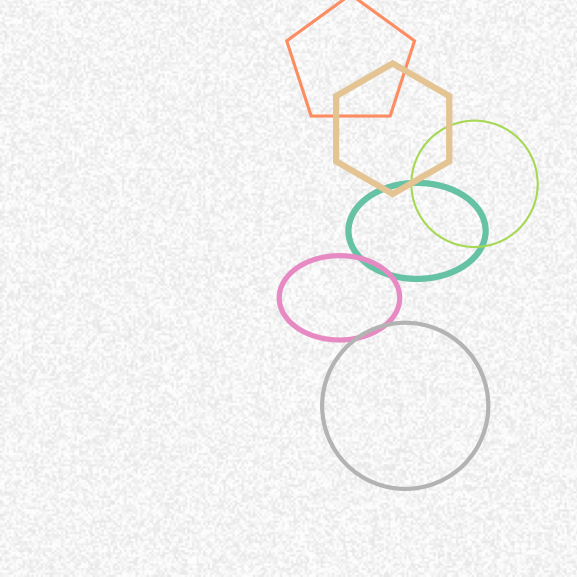[{"shape": "oval", "thickness": 3, "radius": 0.59, "center": [0.722, 0.599]}, {"shape": "pentagon", "thickness": 1.5, "radius": 0.58, "center": [0.607, 0.892]}, {"shape": "oval", "thickness": 2.5, "radius": 0.52, "center": [0.588, 0.483]}, {"shape": "circle", "thickness": 1, "radius": 0.55, "center": [0.822, 0.681]}, {"shape": "hexagon", "thickness": 3, "radius": 0.57, "center": [0.68, 0.776]}, {"shape": "circle", "thickness": 2, "radius": 0.72, "center": [0.702, 0.296]}]